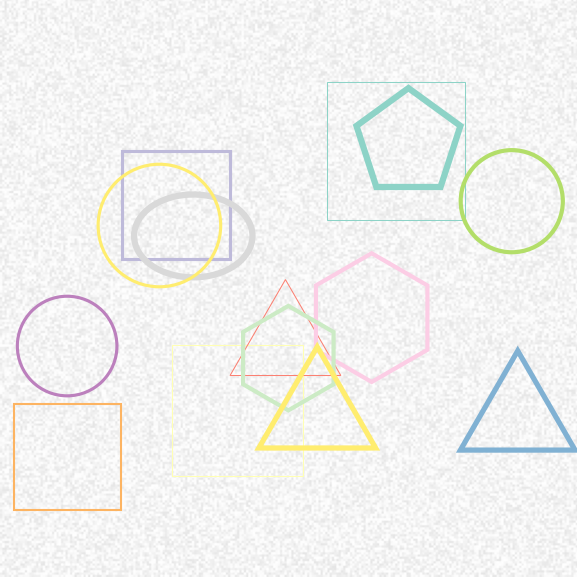[{"shape": "square", "thickness": 0.5, "radius": 0.6, "center": [0.685, 0.738]}, {"shape": "pentagon", "thickness": 3, "radius": 0.47, "center": [0.707, 0.752]}, {"shape": "square", "thickness": 0.5, "radius": 0.57, "center": [0.411, 0.288]}, {"shape": "square", "thickness": 1.5, "radius": 0.47, "center": [0.305, 0.644]}, {"shape": "triangle", "thickness": 0.5, "radius": 0.55, "center": [0.494, 0.404]}, {"shape": "triangle", "thickness": 2.5, "radius": 0.57, "center": [0.897, 0.277]}, {"shape": "square", "thickness": 1, "radius": 0.46, "center": [0.117, 0.208]}, {"shape": "circle", "thickness": 2, "radius": 0.44, "center": [0.886, 0.651]}, {"shape": "hexagon", "thickness": 2, "radius": 0.56, "center": [0.644, 0.449]}, {"shape": "oval", "thickness": 3, "radius": 0.51, "center": [0.335, 0.591]}, {"shape": "circle", "thickness": 1.5, "radius": 0.43, "center": [0.116, 0.4]}, {"shape": "hexagon", "thickness": 2, "radius": 0.45, "center": [0.499, 0.379]}, {"shape": "circle", "thickness": 1.5, "radius": 0.53, "center": [0.276, 0.609]}, {"shape": "triangle", "thickness": 2.5, "radius": 0.58, "center": [0.549, 0.282]}]